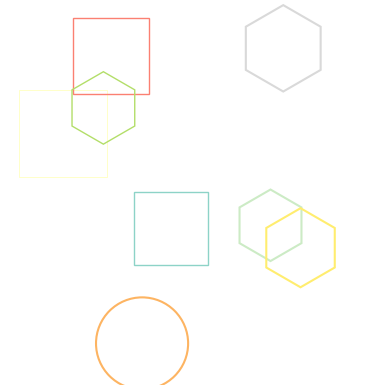[{"shape": "square", "thickness": 1, "radius": 0.48, "center": [0.444, 0.406]}, {"shape": "square", "thickness": 0.5, "radius": 0.57, "center": [0.164, 0.653]}, {"shape": "square", "thickness": 1, "radius": 0.5, "center": [0.288, 0.855]}, {"shape": "circle", "thickness": 1.5, "radius": 0.6, "center": [0.369, 0.108]}, {"shape": "hexagon", "thickness": 1, "radius": 0.47, "center": [0.269, 0.72]}, {"shape": "hexagon", "thickness": 1.5, "radius": 0.56, "center": [0.736, 0.874]}, {"shape": "hexagon", "thickness": 1.5, "radius": 0.46, "center": [0.703, 0.415]}, {"shape": "hexagon", "thickness": 1.5, "radius": 0.51, "center": [0.781, 0.357]}]